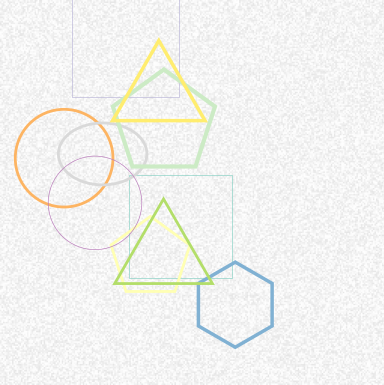[{"shape": "square", "thickness": 0.5, "radius": 0.67, "center": [0.468, 0.413]}, {"shape": "pentagon", "thickness": 2, "radius": 0.54, "center": [0.391, 0.33]}, {"shape": "square", "thickness": 0.5, "radius": 0.69, "center": [0.326, 0.886]}, {"shape": "hexagon", "thickness": 2.5, "radius": 0.55, "center": [0.611, 0.209]}, {"shape": "circle", "thickness": 2, "radius": 0.63, "center": [0.167, 0.589]}, {"shape": "triangle", "thickness": 2, "radius": 0.73, "center": [0.425, 0.337]}, {"shape": "oval", "thickness": 2, "radius": 0.57, "center": [0.267, 0.6]}, {"shape": "circle", "thickness": 0.5, "radius": 0.61, "center": [0.247, 0.473]}, {"shape": "pentagon", "thickness": 3, "radius": 0.7, "center": [0.426, 0.68]}, {"shape": "triangle", "thickness": 2.5, "radius": 0.69, "center": [0.413, 0.756]}]